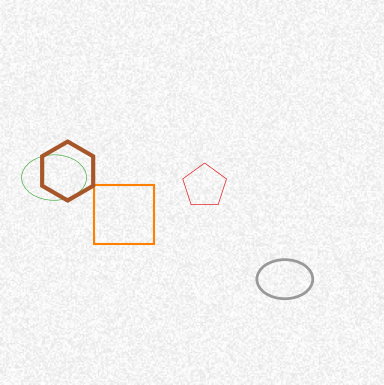[{"shape": "pentagon", "thickness": 0.5, "radius": 0.3, "center": [0.532, 0.517]}, {"shape": "oval", "thickness": 0.5, "radius": 0.42, "center": [0.14, 0.539]}, {"shape": "square", "thickness": 1.5, "radius": 0.39, "center": [0.322, 0.442]}, {"shape": "hexagon", "thickness": 3, "radius": 0.38, "center": [0.176, 0.556]}, {"shape": "oval", "thickness": 2, "radius": 0.36, "center": [0.74, 0.275]}]